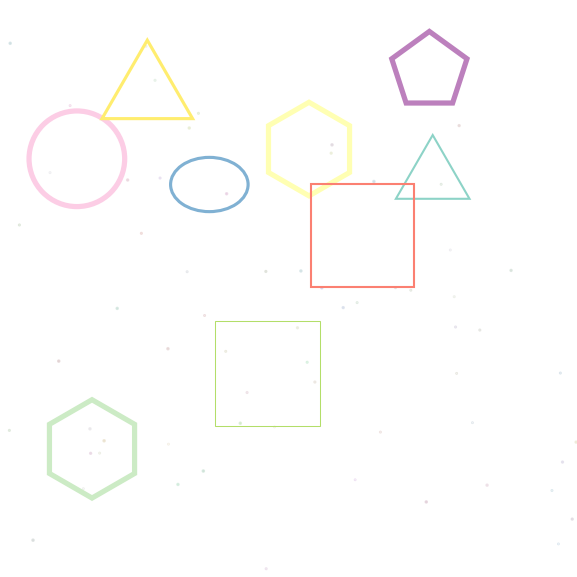[{"shape": "triangle", "thickness": 1, "radius": 0.37, "center": [0.749, 0.692]}, {"shape": "hexagon", "thickness": 2.5, "radius": 0.41, "center": [0.535, 0.741]}, {"shape": "square", "thickness": 1, "radius": 0.44, "center": [0.628, 0.591]}, {"shape": "oval", "thickness": 1.5, "radius": 0.34, "center": [0.362, 0.68]}, {"shape": "square", "thickness": 0.5, "radius": 0.45, "center": [0.464, 0.352]}, {"shape": "circle", "thickness": 2.5, "radius": 0.41, "center": [0.133, 0.724]}, {"shape": "pentagon", "thickness": 2.5, "radius": 0.34, "center": [0.743, 0.876]}, {"shape": "hexagon", "thickness": 2.5, "radius": 0.43, "center": [0.159, 0.222]}, {"shape": "triangle", "thickness": 1.5, "radius": 0.45, "center": [0.255, 0.839]}]